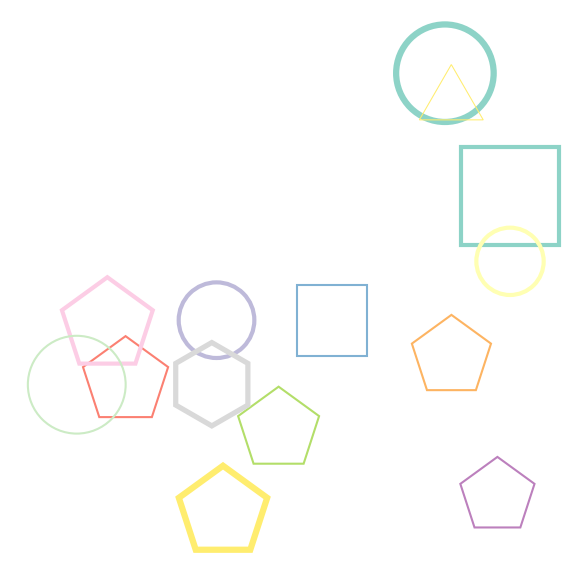[{"shape": "square", "thickness": 2, "radius": 0.43, "center": [0.883, 0.66]}, {"shape": "circle", "thickness": 3, "radius": 0.42, "center": [0.77, 0.872]}, {"shape": "circle", "thickness": 2, "radius": 0.29, "center": [0.883, 0.547]}, {"shape": "circle", "thickness": 2, "radius": 0.33, "center": [0.375, 0.445]}, {"shape": "pentagon", "thickness": 1, "radius": 0.39, "center": [0.217, 0.34]}, {"shape": "square", "thickness": 1, "radius": 0.31, "center": [0.575, 0.444]}, {"shape": "pentagon", "thickness": 1, "radius": 0.36, "center": [0.782, 0.382]}, {"shape": "pentagon", "thickness": 1, "radius": 0.37, "center": [0.482, 0.256]}, {"shape": "pentagon", "thickness": 2, "radius": 0.41, "center": [0.186, 0.436]}, {"shape": "hexagon", "thickness": 2.5, "radius": 0.36, "center": [0.367, 0.334]}, {"shape": "pentagon", "thickness": 1, "radius": 0.34, "center": [0.861, 0.14]}, {"shape": "circle", "thickness": 1, "radius": 0.42, "center": [0.133, 0.333]}, {"shape": "pentagon", "thickness": 3, "radius": 0.4, "center": [0.386, 0.112]}, {"shape": "triangle", "thickness": 0.5, "radius": 0.32, "center": [0.781, 0.823]}]